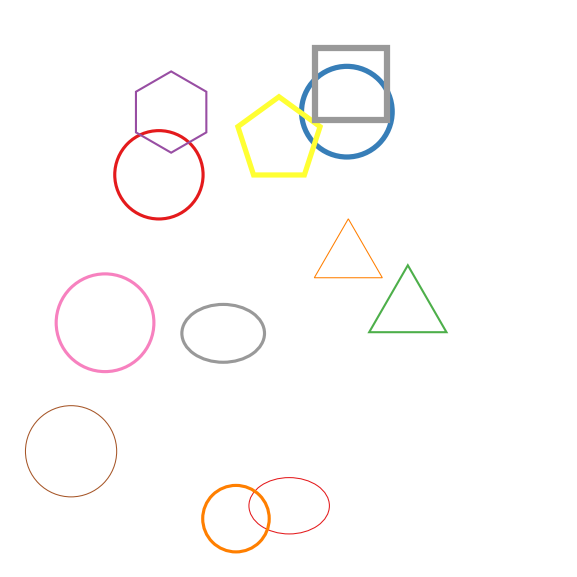[{"shape": "circle", "thickness": 1.5, "radius": 0.38, "center": [0.275, 0.696]}, {"shape": "oval", "thickness": 0.5, "radius": 0.35, "center": [0.501, 0.123]}, {"shape": "circle", "thickness": 2.5, "radius": 0.39, "center": [0.601, 0.806]}, {"shape": "triangle", "thickness": 1, "radius": 0.39, "center": [0.706, 0.463]}, {"shape": "hexagon", "thickness": 1, "radius": 0.35, "center": [0.296, 0.805]}, {"shape": "circle", "thickness": 1.5, "radius": 0.29, "center": [0.409, 0.101]}, {"shape": "triangle", "thickness": 0.5, "radius": 0.34, "center": [0.603, 0.552]}, {"shape": "pentagon", "thickness": 2.5, "radius": 0.37, "center": [0.483, 0.757]}, {"shape": "circle", "thickness": 0.5, "radius": 0.39, "center": [0.123, 0.218]}, {"shape": "circle", "thickness": 1.5, "radius": 0.42, "center": [0.182, 0.44]}, {"shape": "oval", "thickness": 1.5, "radius": 0.36, "center": [0.386, 0.422]}, {"shape": "square", "thickness": 3, "radius": 0.31, "center": [0.608, 0.854]}]